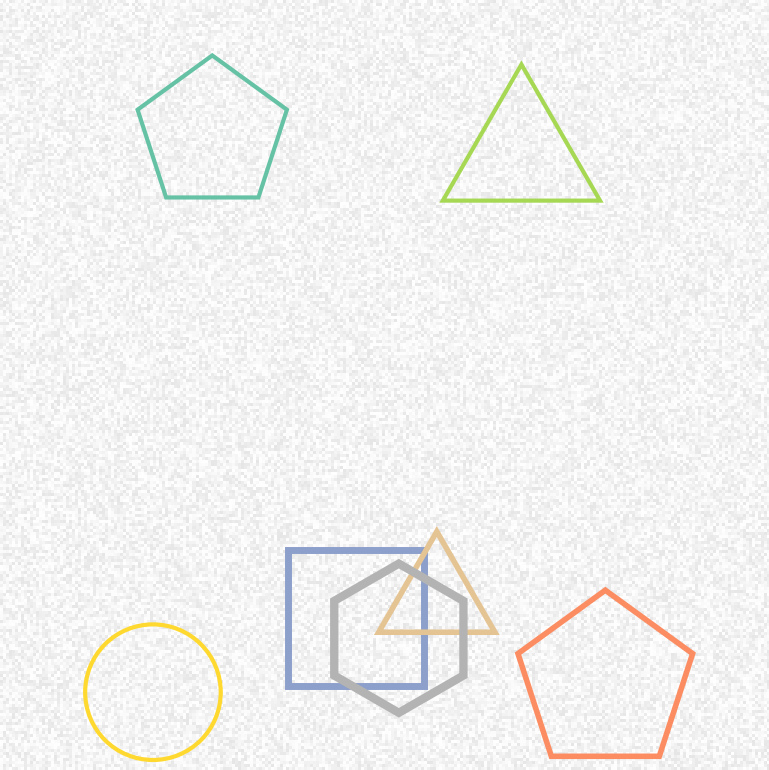[{"shape": "pentagon", "thickness": 1.5, "radius": 0.51, "center": [0.276, 0.826]}, {"shape": "pentagon", "thickness": 2, "radius": 0.6, "center": [0.786, 0.114]}, {"shape": "square", "thickness": 2.5, "radius": 0.44, "center": [0.463, 0.197]}, {"shape": "triangle", "thickness": 1.5, "radius": 0.59, "center": [0.677, 0.798]}, {"shape": "circle", "thickness": 1.5, "radius": 0.44, "center": [0.199, 0.101]}, {"shape": "triangle", "thickness": 2, "radius": 0.44, "center": [0.567, 0.222]}, {"shape": "hexagon", "thickness": 3, "radius": 0.48, "center": [0.518, 0.171]}]